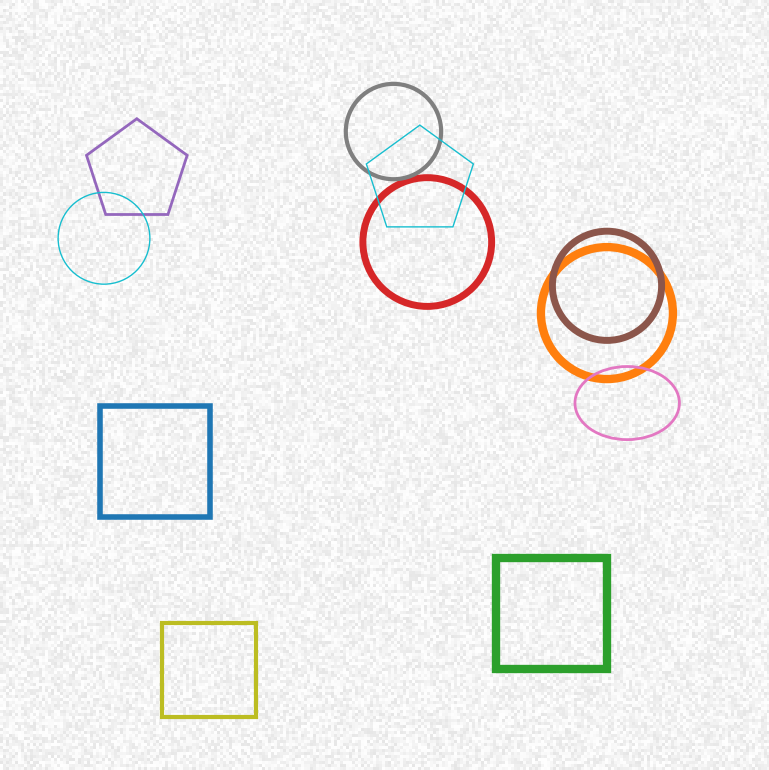[{"shape": "square", "thickness": 2, "radius": 0.36, "center": [0.201, 0.401]}, {"shape": "circle", "thickness": 3, "radius": 0.43, "center": [0.788, 0.593]}, {"shape": "square", "thickness": 3, "radius": 0.36, "center": [0.716, 0.203]}, {"shape": "circle", "thickness": 2.5, "radius": 0.42, "center": [0.555, 0.686]}, {"shape": "pentagon", "thickness": 1, "radius": 0.34, "center": [0.178, 0.777]}, {"shape": "circle", "thickness": 2.5, "radius": 0.35, "center": [0.788, 0.629]}, {"shape": "oval", "thickness": 1, "radius": 0.34, "center": [0.815, 0.477]}, {"shape": "circle", "thickness": 1.5, "radius": 0.31, "center": [0.511, 0.829]}, {"shape": "square", "thickness": 1.5, "radius": 0.31, "center": [0.271, 0.129]}, {"shape": "circle", "thickness": 0.5, "radius": 0.3, "center": [0.135, 0.691]}, {"shape": "pentagon", "thickness": 0.5, "radius": 0.37, "center": [0.545, 0.764]}]